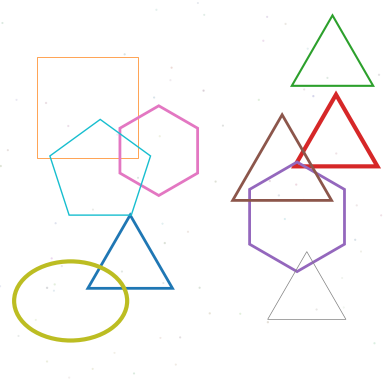[{"shape": "triangle", "thickness": 2, "radius": 0.63, "center": [0.338, 0.315]}, {"shape": "square", "thickness": 0.5, "radius": 0.65, "center": [0.226, 0.72]}, {"shape": "triangle", "thickness": 1.5, "radius": 0.61, "center": [0.864, 0.838]}, {"shape": "triangle", "thickness": 3, "radius": 0.62, "center": [0.873, 0.63]}, {"shape": "hexagon", "thickness": 2, "radius": 0.71, "center": [0.772, 0.437]}, {"shape": "triangle", "thickness": 2, "radius": 0.74, "center": [0.733, 0.554]}, {"shape": "hexagon", "thickness": 2, "radius": 0.58, "center": [0.412, 0.609]}, {"shape": "triangle", "thickness": 0.5, "radius": 0.59, "center": [0.797, 0.229]}, {"shape": "oval", "thickness": 3, "radius": 0.73, "center": [0.183, 0.218]}, {"shape": "pentagon", "thickness": 1, "radius": 0.69, "center": [0.26, 0.552]}]